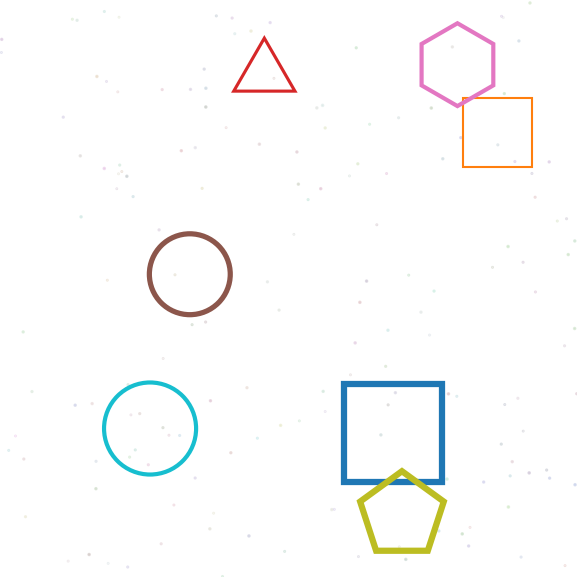[{"shape": "square", "thickness": 3, "radius": 0.42, "center": [0.681, 0.249]}, {"shape": "square", "thickness": 1, "radius": 0.3, "center": [0.861, 0.77]}, {"shape": "triangle", "thickness": 1.5, "radius": 0.31, "center": [0.458, 0.872]}, {"shape": "circle", "thickness": 2.5, "radius": 0.35, "center": [0.329, 0.524]}, {"shape": "hexagon", "thickness": 2, "radius": 0.36, "center": [0.792, 0.887]}, {"shape": "pentagon", "thickness": 3, "radius": 0.38, "center": [0.696, 0.107]}, {"shape": "circle", "thickness": 2, "radius": 0.4, "center": [0.26, 0.257]}]